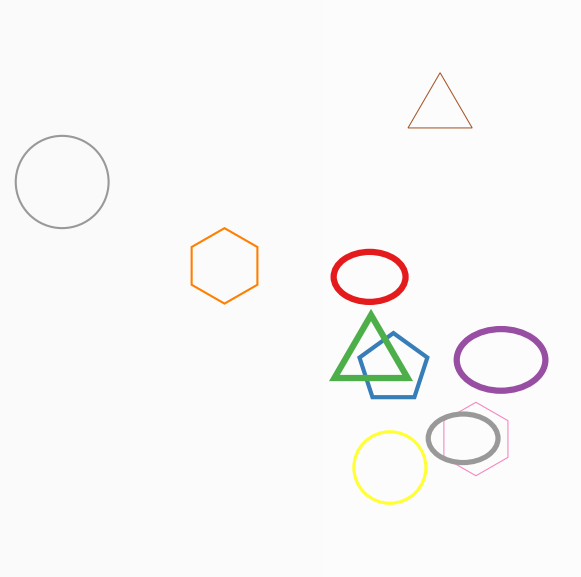[{"shape": "oval", "thickness": 3, "radius": 0.31, "center": [0.636, 0.52]}, {"shape": "pentagon", "thickness": 2, "radius": 0.31, "center": [0.677, 0.361]}, {"shape": "triangle", "thickness": 3, "radius": 0.36, "center": [0.638, 0.381]}, {"shape": "oval", "thickness": 3, "radius": 0.38, "center": [0.862, 0.376]}, {"shape": "hexagon", "thickness": 1, "radius": 0.33, "center": [0.386, 0.539]}, {"shape": "circle", "thickness": 1.5, "radius": 0.31, "center": [0.671, 0.19]}, {"shape": "triangle", "thickness": 0.5, "radius": 0.32, "center": [0.757, 0.809]}, {"shape": "hexagon", "thickness": 0.5, "radius": 0.32, "center": [0.819, 0.239]}, {"shape": "oval", "thickness": 2.5, "radius": 0.3, "center": [0.797, 0.24]}, {"shape": "circle", "thickness": 1, "radius": 0.4, "center": [0.107, 0.684]}]